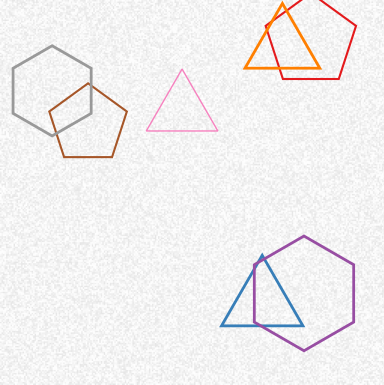[{"shape": "pentagon", "thickness": 1.5, "radius": 0.62, "center": [0.807, 0.895]}, {"shape": "triangle", "thickness": 2, "radius": 0.61, "center": [0.681, 0.215]}, {"shape": "hexagon", "thickness": 2, "radius": 0.75, "center": [0.79, 0.238]}, {"shape": "triangle", "thickness": 2, "radius": 0.56, "center": [0.734, 0.879]}, {"shape": "pentagon", "thickness": 1.5, "radius": 0.53, "center": [0.229, 0.678]}, {"shape": "triangle", "thickness": 1, "radius": 0.54, "center": [0.473, 0.713]}, {"shape": "hexagon", "thickness": 2, "radius": 0.59, "center": [0.135, 0.764]}]